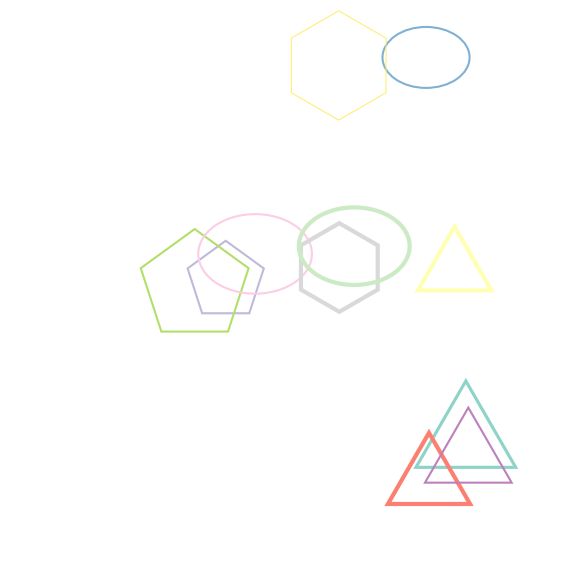[{"shape": "triangle", "thickness": 1.5, "radius": 0.5, "center": [0.807, 0.24]}, {"shape": "triangle", "thickness": 2, "radius": 0.37, "center": [0.787, 0.533]}, {"shape": "pentagon", "thickness": 1, "radius": 0.35, "center": [0.391, 0.513]}, {"shape": "triangle", "thickness": 2, "radius": 0.41, "center": [0.743, 0.168]}, {"shape": "oval", "thickness": 1, "radius": 0.38, "center": [0.738, 0.9]}, {"shape": "pentagon", "thickness": 1, "radius": 0.49, "center": [0.337, 0.504]}, {"shape": "oval", "thickness": 1, "radius": 0.49, "center": [0.442, 0.559]}, {"shape": "hexagon", "thickness": 2, "radius": 0.38, "center": [0.588, 0.536]}, {"shape": "triangle", "thickness": 1, "radius": 0.43, "center": [0.811, 0.207]}, {"shape": "oval", "thickness": 2, "radius": 0.48, "center": [0.613, 0.573]}, {"shape": "hexagon", "thickness": 0.5, "radius": 0.47, "center": [0.586, 0.886]}]